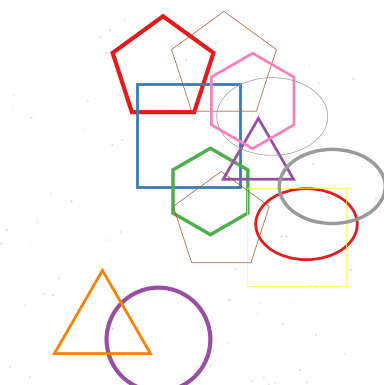[{"shape": "oval", "thickness": 2, "radius": 0.66, "center": [0.796, 0.418]}, {"shape": "pentagon", "thickness": 3, "radius": 0.69, "center": [0.423, 0.82]}, {"shape": "square", "thickness": 2, "radius": 0.67, "center": [0.49, 0.648]}, {"shape": "hexagon", "thickness": 2.5, "radius": 0.56, "center": [0.547, 0.503]}, {"shape": "circle", "thickness": 3, "radius": 0.67, "center": [0.412, 0.118]}, {"shape": "triangle", "thickness": 2, "radius": 0.53, "center": [0.671, 0.587]}, {"shape": "triangle", "thickness": 2, "radius": 0.72, "center": [0.266, 0.154]}, {"shape": "square", "thickness": 0.5, "radius": 0.64, "center": [0.769, 0.384]}, {"shape": "pentagon", "thickness": 0.5, "radius": 0.72, "center": [0.582, 0.827]}, {"shape": "pentagon", "thickness": 0.5, "radius": 0.66, "center": [0.575, 0.424]}, {"shape": "hexagon", "thickness": 2, "radius": 0.62, "center": [0.656, 0.738]}, {"shape": "oval", "thickness": 2.5, "radius": 0.69, "center": [0.863, 0.516]}, {"shape": "oval", "thickness": 0.5, "radius": 0.72, "center": [0.707, 0.697]}]